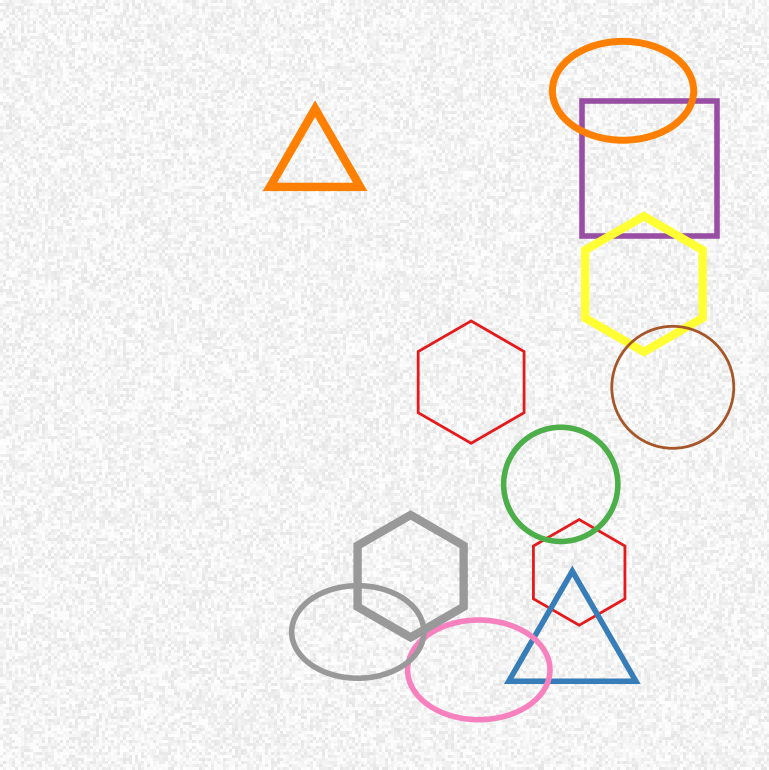[{"shape": "hexagon", "thickness": 1, "radius": 0.4, "center": [0.612, 0.504]}, {"shape": "hexagon", "thickness": 1, "radius": 0.34, "center": [0.752, 0.257]}, {"shape": "triangle", "thickness": 2, "radius": 0.48, "center": [0.743, 0.163]}, {"shape": "circle", "thickness": 2, "radius": 0.37, "center": [0.728, 0.371]}, {"shape": "square", "thickness": 2, "radius": 0.44, "center": [0.844, 0.781]}, {"shape": "oval", "thickness": 2.5, "radius": 0.46, "center": [0.809, 0.882]}, {"shape": "triangle", "thickness": 3, "radius": 0.34, "center": [0.409, 0.791]}, {"shape": "hexagon", "thickness": 3, "radius": 0.44, "center": [0.836, 0.631]}, {"shape": "circle", "thickness": 1, "radius": 0.4, "center": [0.874, 0.497]}, {"shape": "oval", "thickness": 2, "radius": 0.46, "center": [0.622, 0.13]}, {"shape": "oval", "thickness": 2, "radius": 0.43, "center": [0.465, 0.179]}, {"shape": "hexagon", "thickness": 3, "radius": 0.4, "center": [0.533, 0.252]}]